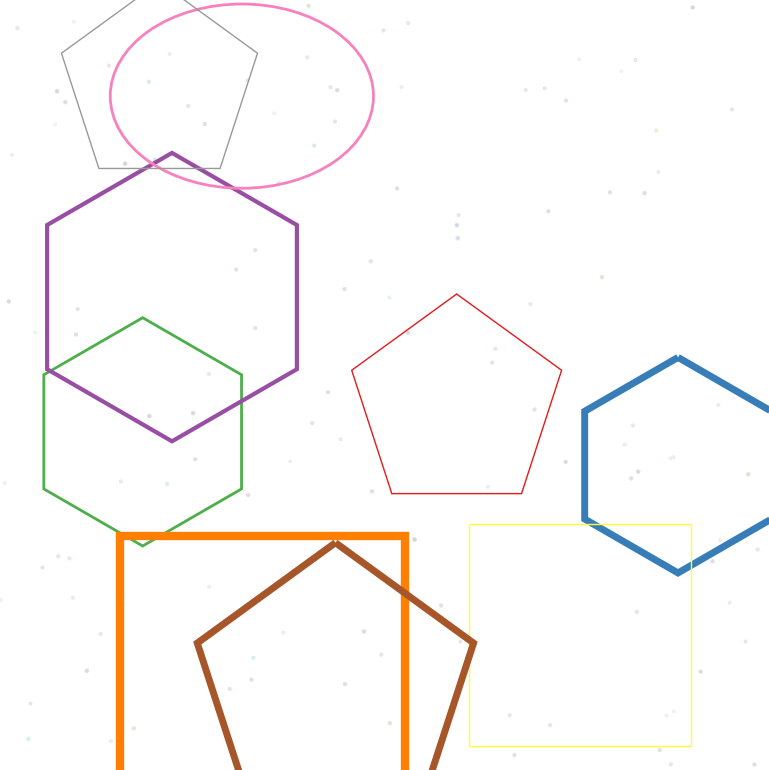[{"shape": "pentagon", "thickness": 0.5, "radius": 0.72, "center": [0.593, 0.475]}, {"shape": "hexagon", "thickness": 2.5, "radius": 0.7, "center": [0.881, 0.396]}, {"shape": "hexagon", "thickness": 1, "radius": 0.74, "center": [0.185, 0.439]}, {"shape": "hexagon", "thickness": 1.5, "radius": 0.94, "center": [0.223, 0.614]}, {"shape": "square", "thickness": 3, "radius": 0.93, "center": [0.341, 0.119]}, {"shape": "square", "thickness": 0.5, "radius": 0.72, "center": [0.753, 0.176]}, {"shape": "pentagon", "thickness": 2.5, "radius": 0.94, "center": [0.436, 0.107]}, {"shape": "oval", "thickness": 1, "radius": 0.85, "center": [0.314, 0.875]}, {"shape": "pentagon", "thickness": 0.5, "radius": 0.67, "center": [0.207, 0.89]}]